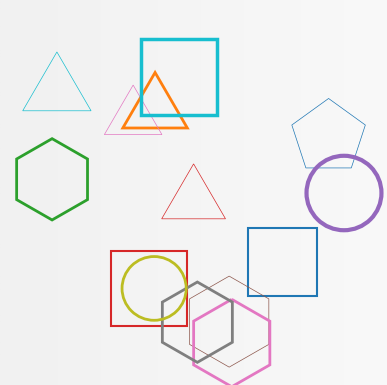[{"shape": "square", "thickness": 1.5, "radius": 0.44, "center": [0.729, 0.319]}, {"shape": "pentagon", "thickness": 0.5, "radius": 0.5, "center": [0.848, 0.644]}, {"shape": "triangle", "thickness": 2, "radius": 0.48, "center": [0.4, 0.716]}, {"shape": "hexagon", "thickness": 2, "radius": 0.53, "center": [0.134, 0.534]}, {"shape": "square", "thickness": 1.5, "radius": 0.49, "center": [0.384, 0.25]}, {"shape": "triangle", "thickness": 0.5, "radius": 0.48, "center": [0.5, 0.479]}, {"shape": "circle", "thickness": 3, "radius": 0.48, "center": [0.888, 0.499]}, {"shape": "hexagon", "thickness": 0.5, "radius": 0.59, "center": [0.591, 0.165]}, {"shape": "triangle", "thickness": 0.5, "radius": 0.43, "center": [0.344, 0.693]}, {"shape": "hexagon", "thickness": 2, "radius": 0.57, "center": [0.598, 0.109]}, {"shape": "hexagon", "thickness": 2, "radius": 0.52, "center": [0.509, 0.163]}, {"shape": "circle", "thickness": 2, "radius": 0.41, "center": [0.398, 0.251]}, {"shape": "square", "thickness": 2.5, "radius": 0.49, "center": [0.461, 0.8]}, {"shape": "triangle", "thickness": 0.5, "radius": 0.51, "center": [0.147, 0.763]}]